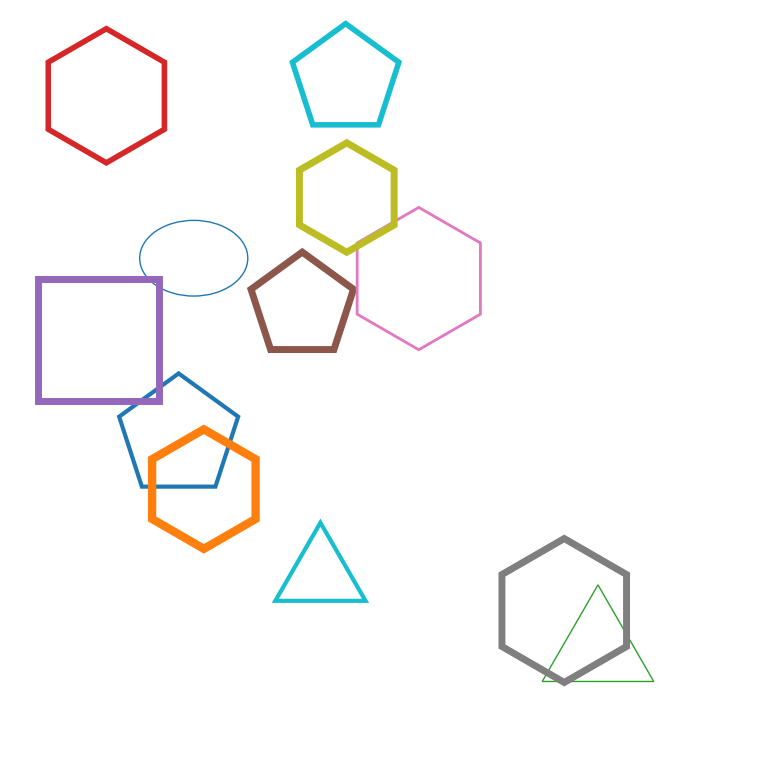[{"shape": "pentagon", "thickness": 1.5, "radius": 0.41, "center": [0.232, 0.434]}, {"shape": "oval", "thickness": 0.5, "radius": 0.35, "center": [0.252, 0.665]}, {"shape": "hexagon", "thickness": 3, "radius": 0.39, "center": [0.265, 0.365]}, {"shape": "triangle", "thickness": 0.5, "radius": 0.42, "center": [0.777, 0.157]}, {"shape": "hexagon", "thickness": 2, "radius": 0.44, "center": [0.138, 0.876]}, {"shape": "square", "thickness": 2.5, "radius": 0.39, "center": [0.128, 0.558]}, {"shape": "pentagon", "thickness": 2.5, "radius": 0.35, "center": [0.393, 0.603]}, {"shape": "hexagon", "thickness": 1, "radius": 0.46, "center": [0.544, 0.638]}, {"shape": "hexagon", "thickness": 2.5, "radius": 0.47, "center": [0.733, 0.207]}, {"shape": "hexagon", "thickness": 2.5, "radius": 0.36, "center": [0.45, 0.743]}, {"shape": "triangle", "thickness": 1.5, "radius": 0.34, "center": [0.416, 0.254]}, {"shape": "pentagon", "thickness": 2, "radius": 0.36, "center": [0.449, 0.897]}]